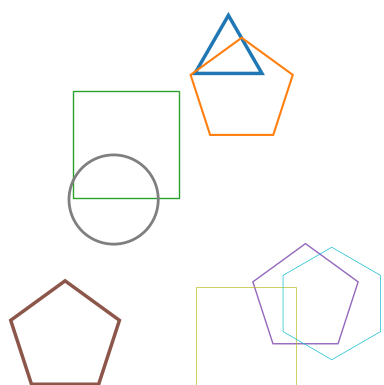[{"shape": "triangle", "thickness": 2.5, "radius": 0.5, "center": [0.593, 0.86]}, {"shape": "pentagon", "thickness": 1.5, "radius": 0.7, "center": [0.628, 0.762]}, {"shape": "square", "thickness": 1, "radius": 0.69, "center": [0.327, 0.624]}, {"shape": "pentagon", "thickness": 1, "radius": 0.72, "center": [0.794, 0.223]}, {"shape": "pentagon", "thickness": 2.5, "radius": 0.74, "center": [0.169, 0.122]}, {"shape": "circle", "thickness": 2, "radius": 0.58, "center": [0.295, 0.482]}, {"shape": "square", "thickness": 0.5, "radius": 0.65, "center": [0.64, 0.125]}, {"shape": "hexagon", "thickness": 0.5, "radius": 0.73, "center": [0.862, 0.212]}]